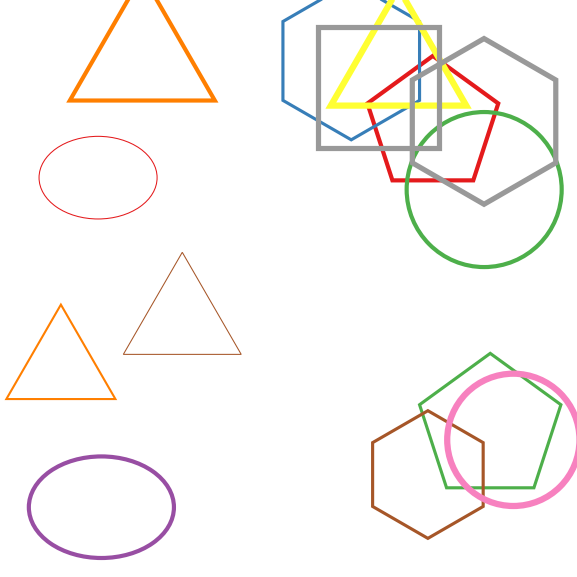[{"shape": "oval", "thickness": 0.5, "radius": 0.51, "center": [0.17, 0.692]}, {"shape": "pentagon", "thickness": 2, "radius": 0.6, "center": [0.75, 0.783]}, {"shape": "hexagon", "thickness": 1.5, "radius": 0.68, "center": [0.608, 0.894]}, {"shape": "pentagon", "thickness": 1.5, "radius": 0.64, "center": [0.849, 0.259]}, {"shape": "circle", "thickness": 2, "radius": 0.67, "center": [0.838, 0.671]}, {"shape": "oval", "thickness": 2, "radius": 0.63, "center": [0.176, 0.121]}, {"shape": "triangle", "thickness": 1, "radius": 0.55, "center": [0.105, 0.363]}, {"shape": "triangle", "thickness": 2, "radius": 0.72, "center": [0.246, 0.898]}, {"shape": "triangle", "thickness": 3, "radius": 0.68, "center": [0.69, 0.884]}, {"shape": "triangle", "thickness": 0.5, "radius": 0.59, "center": [0.316, 0.444]}, {"shape": "hexagon", "thickness": 1.5, "radius": 0.55, "center": [0.741, 0.177]}, {"shape": "circle", "thickness": 3, "radius": 0.57, "center": [0.889, 0.237]}, {"shape": "hexagon", "thickness": 2.5, "radius": 0.72, "center": [0.838, 0.789]}, {"shape": "square", "thickness": 2.5, "radius": 0.52, "center": [0.655, 0.848]}]